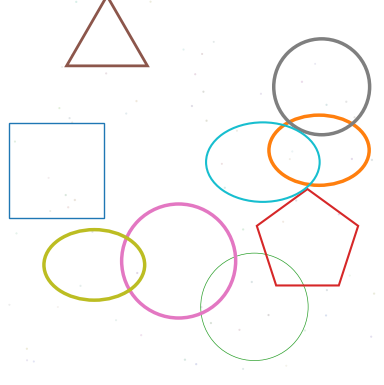[{"shape": "square", "thickness": 1, "radius": 0.61, "center": [0.147, 0.557]}, {"shape": "oval", "thickness": 2.5, "radius": 0.65, "center": [0.829, 0.61]}, {"shape": "circle", "thickness": 0.5, "radius": 0.7, "center": [0.661, 0.203]}, {"shape": "pentagon", "thickness": 1.5, "radius": 0.69, "center": [0.799, 0.371]}, {"shape": "triangle", "thickness": 2, "radius": 0.61, "center": [0.278, 0.89]}, {"shape": "circle", "thickness": 2.5, "radius": 0.74, "center": [0.464, 0.322]}, {"shape": "circle", "thickness": 2.5, "radius": 0.62, "center": [0.836, 0.775]}, {"shape": "oval", "thickness": 2.5, "radius": 0.65, "center": [0.245, 0.312]}, {"shape": "oval", "thickness": 1.5, "radius": 0.74, "center": [0.683, 0.579]}]